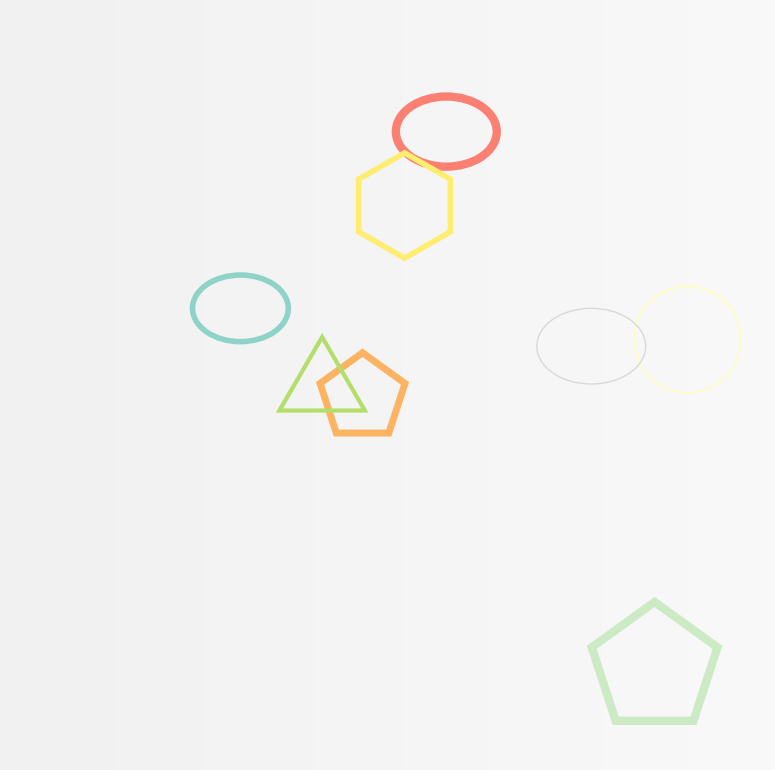[{"shape": "oval", "thickness": 2, "radius": 0.31, "center": [0.31, 0.6]}, {"shape": "circle", "thickness": 0.5, "radius": 0.34, "center": [0.887, 0.559]}, {"shape": "oval", "thickness": 3, "radius": 0.33, "center": [0.576, 0.829]}, {"shape": "pentagon", "thickness": 2.5, "radius": 0.29, "center": [0.468, 0.484]}, {"shape": "triangle", "thickness": 1.5, "radius": 0.32, "center": [0.416, 0.499]}, {"shape": "oval", "thickness": 0.5, "radius": 0.35, "center": [0.763, 0.55]}, {"shape": "pentagon", "thickness": 3, "radius": 0.43, "center": [0.845, 0.133]}, {"shape": "hexagon", "thickness": 2, "radius": 0.34, "center": [0.522, 0.733]}]